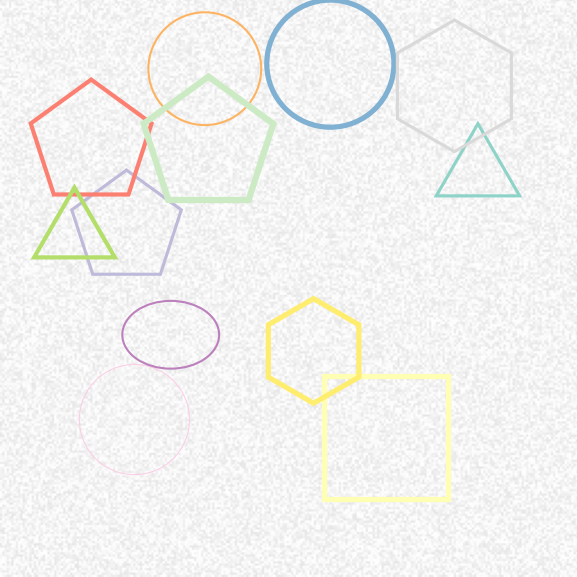[{"shape": "triangle", "thickness": 1.5, "radius": 0.42, "center": [0.828, 0.702]}, {"shape": "square", "thickness": 2.5, "radius": 0.53, "center": [0.668, 0.241]}, {"shape": "pentagon", "thickness": 1.5, "radius": 0.5, "center": [0.219, 0.605]}, {"shape": "pentagon", "thickness": 2, "radius": 0.55, "center": [0.158, 0.751]}, {"shape": "circle", "thickness": 2.5, "radius": 0.55, "center": [0.572, 0.889]}, {"shape": "circle", "thickness": 1, "radius": 0.49, "center": [0.355, 0.88]}, {"shape": "triangle", "thickness": 2, "radius": 0.4, "center": [0.129, 0.594]}, {"shape": "circle", "thickness": 0.5, "radius": 0.48, "center": [0.233, 0.273]}, {"shape": "hexagon", "thickness": 1.5, "radius": 0.57, "center": [0.787, 0.851]}, {"shape": "oval", "thickness": 1, "radius": 0.42, "center": [0.296, 0.419]}, {"shape": "pentagon", "thickness": 3, "radius": 0.59, "center": [0.361, 0.748]}, {"shape": "hexagon", "thickness": 2.5, "radius": 0.45, "center": [0.543, 0.391]}]